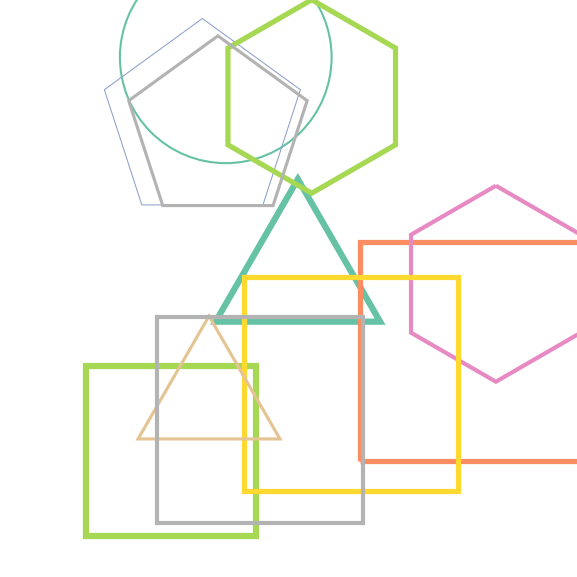[{"shape": "circle", "thickness": 1, "radius": 0.92, "center": [0.391, 0.9]}, {"shape": "triangle", "thickness": 3, "radius": 0.82, "center": [0.516, 0.524]}, {"shape": "square", "thickness": 2.5, "radius": 0.95, "center": [0.813, 0.39]}, {"shape": "pentagon", "thickness": 0.5, "radius": 0.89, "center": [0.35, 0.789]}, {"shape": "hexagon", "thickness": 2, "radius": 0.85, "center": [0.859, 0.508]}, {"shape": "hexagon", "thickness": 2.5, "radius": 0.84, "center": [0.54, 0.832]}, {"shape": "square", "thickness": 3, "radius": 0.73, "center": [0.297, 0.218]}, {"shape": "square", "thickness": 2.5, "radius": 0.93, "center": [0.607, 0.334]}, {"shape": "triangle", "thickness": 1.5, "radius": 0.71, "center": [0.362, 0.31]}, {"shape": "square", "thickness": 2, "radius": 0.89, "center": [0.451, 0.272]}, {"shape": "pentagon", "thickness": 1.5, "radius": 0.81, "center": [0.377, 0.775]}]